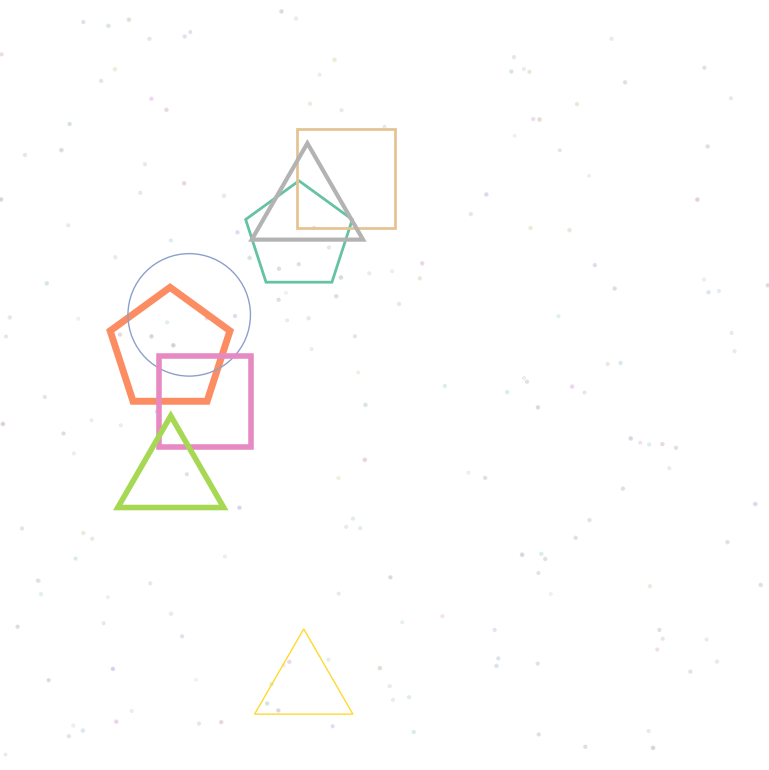[{"shape": "pentagon", "thickness": 1, "radius": 0.36, "center": [0.388, 0.692]}, {"shape": "pentagon", "thickness": 2.5, "radius": 0.41, "center": [0.221, 0.545]}, {"shape": "circle", "thickness": 0.5, "radius": 0.4, "center": [0.246, 0.591]}, {"shape": "square", "thickness": 2, "radius": 0.3, "center": [0.266, 0.478]}, {"shape": "triangle", "thickness": 2, "radius": 0.4, "center": [0.222, 0.381]}, {"shape": "triangle", "thickness": 0.5, "radius": 0.37, "center": [0.394, 0.109]}, {"shape": "square", "thickness": 1, "radius": 0.32, "center": [0.449, 0.768]}, {"shape": "triangle", "thickness": 1.5, "radius": 0.42, "center": [0.399, 0.731]}]